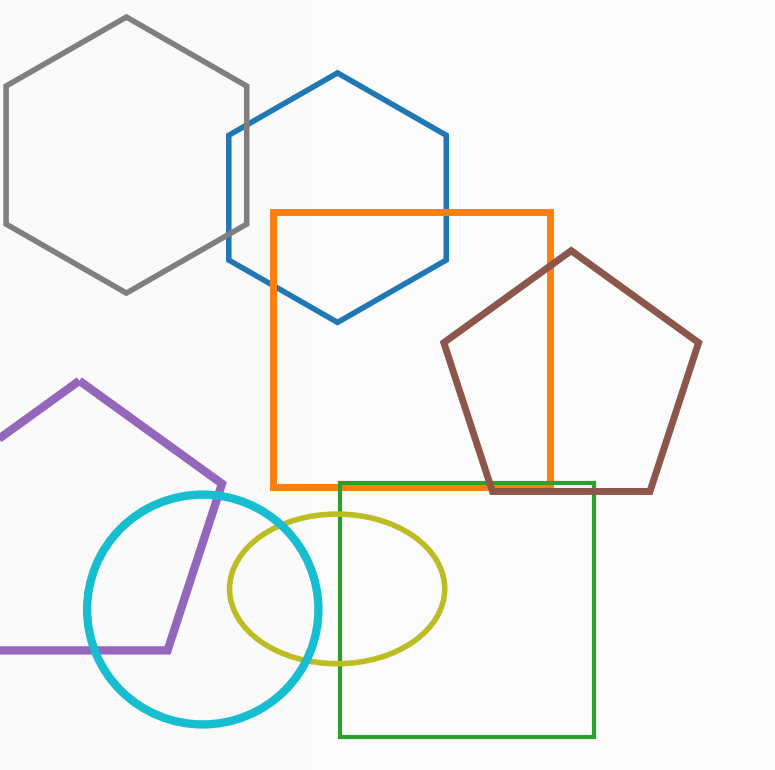[{"shape": "hexagon", "thickness": 2, "radius": 0.81, "center": [0.436, 0.743]}, {"shape": "square", "thickness": 2.5, "radius": 0.89, "center": [0.531, 0.546]}, {"shape": "square", "thickness": 1.5, "radius": 0.82, "center": [0.602, 0.208]}, {"shape": "pentagon", "thickness": 3, "radius": 0.97, "center": [0.102, 0.312]}, {"shape": "pentagon", "thickness": 2.5, "radius": 0.86, "center": [0.737, 0.502]}, {"shape": "hexagon", "thickness": 2, "radius": 0.9, "center": [0.163, 0.799]}, {"shape": "oval", "thickness": 2, "radius": 0.69, "center": [0.435, 0.235]}, {"shape": "circle", "thickness": 3, "radius": 0.75, "center": [0.262, 0.208]}]